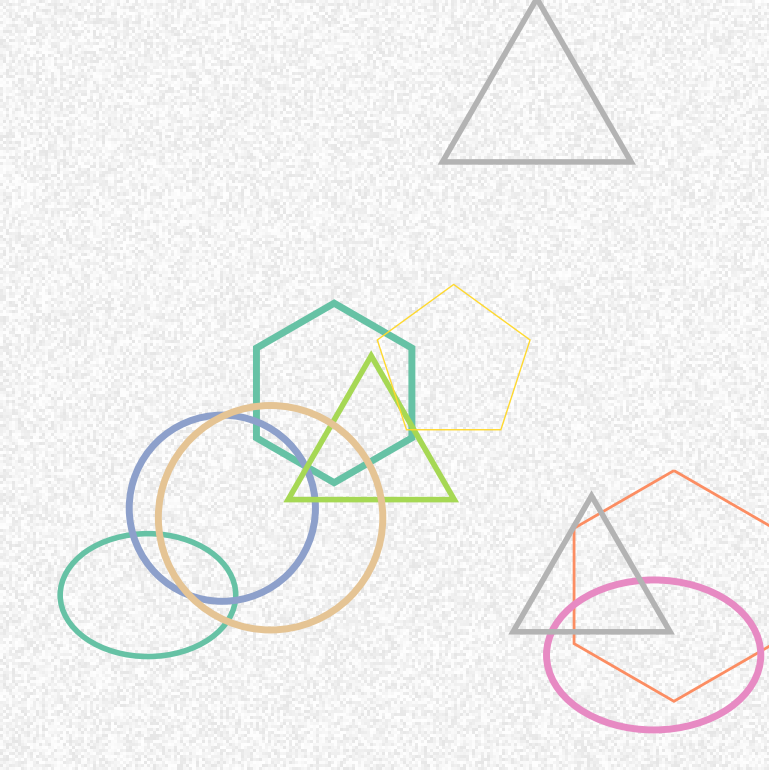[{"shape": "hexagon", "thickness": 2.5, "radius": 0.58, "center": [0.434, 0.49]}, {"shape": "oval", "thickness": 2, "radius": 0.57, "center": [0.192, 0.227]}, {"shape": "hexagon", "thickness": 1, "radius": 0.75, "center": [0.875, 0.239]}, {"shape": "circle", "thickness": 2.5, "radius": 0.6, "center": [0.289, 0.34]}, {"shape": "oval", "thickness": 2.5, "radius": 0.7, "center": [0.849, 0.149]}, {"shape": "triangle", "thickness": 2, "radius": 0.62, "center": [0.482, 0.413]}, {"shape": "pentagon", "thickness": 0.5, "radius": 0.52, "center": [0.589, 0.526]}, {"shape": "circle", "thickness": 2.5, "radius": 0.73, "center": [0.351, 0.328]}, {"shape": "triangle", "thickness": 2, "radius": 0.59, "center": [0.768, 0.238]}, {"shape": "triangle", "thickness": 2, "radius": 0.71, "center": [0.697, 0.86]}]